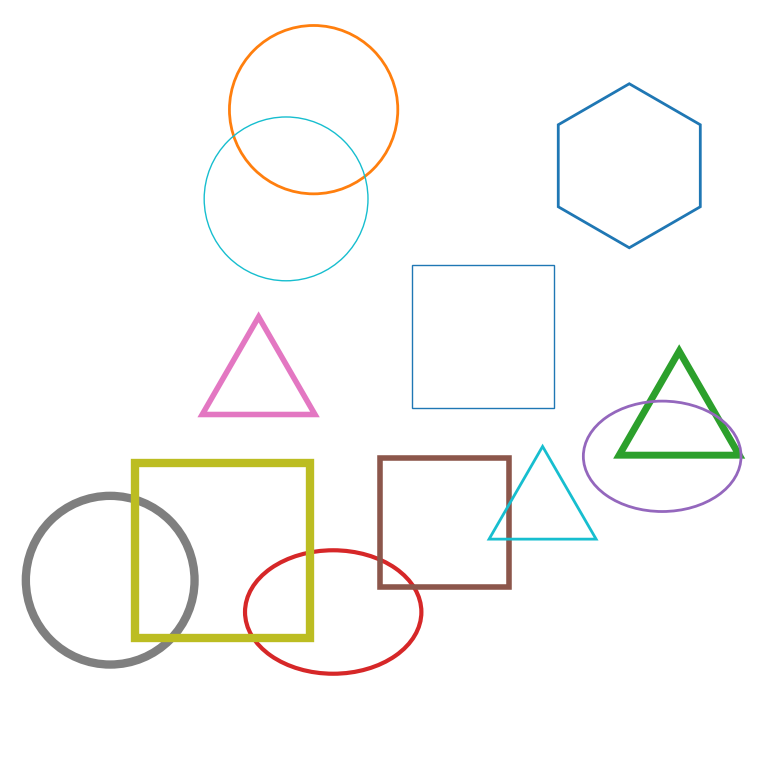[{"shape": "hexagon", "thickness": 1, "radius": 0.53, "center": [0.817, 0.785]}, {"shape": "square", "thickness": 0.5, "radius": 0.46, "center": [0.627, 0.563]}, {"shape": "circle", "thickness": 1, "radius": 0.55, "center": [0.407, 0.858]}, {"shape": "triangle", "thickness": 2.5, "radius": 0.45, "center": [0.882, 0.454]}, {"shape": "oval", "thickness": 1.5, "radius": 0.57, "center": [0.433, 0.205]}, {"shape": "oval", "thickness": 1, "radius": 0.51, "center": [0.86, 0.407]}, {"shape": "square", "thickness": 2, "radius": 0.42, "center": [0.578, 0.321]}, {"shape": "triangle", "thickness": 2, "radius": 0.42, "center": [0.336, 0.504]}, {"shape": "circle", "thickness": 3, "radius": 0.55, "center": [0.143, 0.247]}, {"shape": "square", "thickness": 3, "radius": 0.57, "center": [0.289, 0.285]}, {"shape": "triangle", "thickness": 1, "radius": 0.4, "center": [0.705, 0.34]}, {"shape": "circle", "thickness": 0.5, "radius": 0.53, "center": [0.372, 0.742]}]